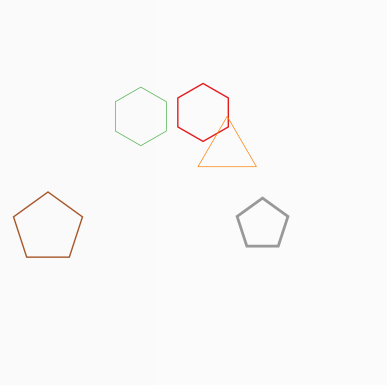[{"shape": "hexagon", "thickness": 1, "radius": 0.38, "center": [0.524, 0.708]}, {"shape": "hexagon", "thickness": 0.5, "radius": 0.38, "center": [0.364, 0.698]}, {"shape": "triangle", "thickness": 0.5, "radius": 0.44, "center": [0.586, 0.611]}, {"shape": "pentagon", "thickness": 1, "radius": 0.47, "center": [0.124, 0.408]}, {"shape": "pentagon", "thickness": 2, "radius": 0.34, "center": [0.678, 0.416]}]